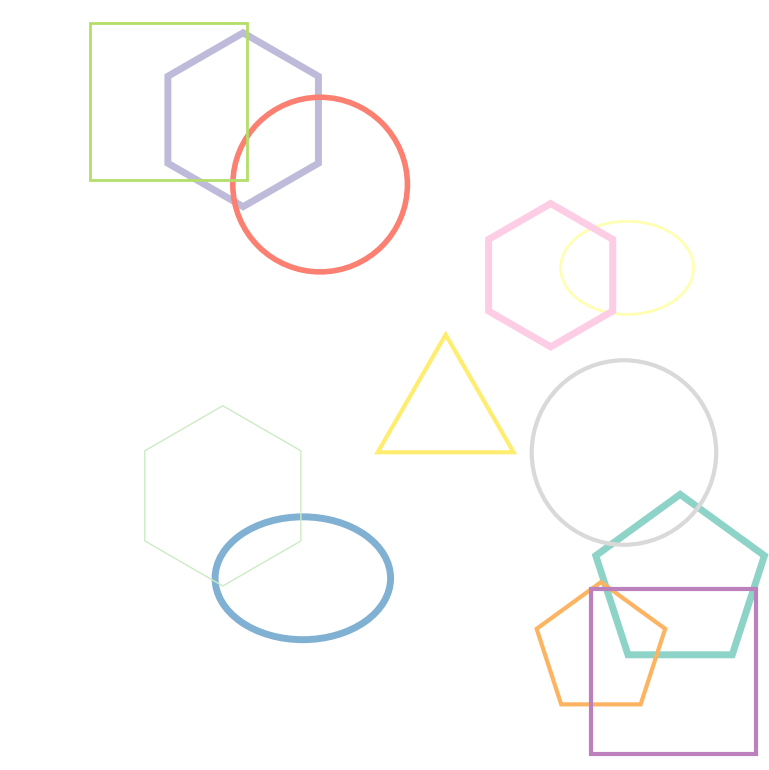[{"shape": "pentagon", "thickness": 2.5, "radius": 0.58, "center": [0.883, 0.243]}, {"shape": "oval", "thickness": 1, "radius": 0.43, "center": [0.814, 0.652]}, {"shape": "hexagon", "thickness": 2.5, "radius": 0.56, "center": [0.316, 0.844]}, {"shape": "circle", "thickness": 2, "radius": 0.57, "center": [0.416, 0.76]}, {"shape": "oval", "thickness": 2.5, "radius": 0.57, "center": [0.393, 0.249]}, {"shape": "pentagon", "thickness": 1.5, "radius": 0.44, "center": [0.78, 0.156]}, {"shape": "square", "thickness": 1, "radius": 0.51, "center": [0.219, 0.868]}, {"shape": "hexagon", "thickness": 2.5, "radius": 0.47, "center": [0.715, 0.643]}, {"shape": "circle", "thickness": 1.5, "radius": 0.6, "center": [0.81, 0.412]}, {"shape": "square", "thickness": 1.5, "radius": 0.53, "center": [0.875, 0.128]}, {"shape": "hexagon", "thickness": 0.5, "radius": 0.59, "center": [0.289, 0.356]}, {"shape": "triangle", "thickness": 1.5, "radius": 0.51, "center": [0.579, 0.464]}]